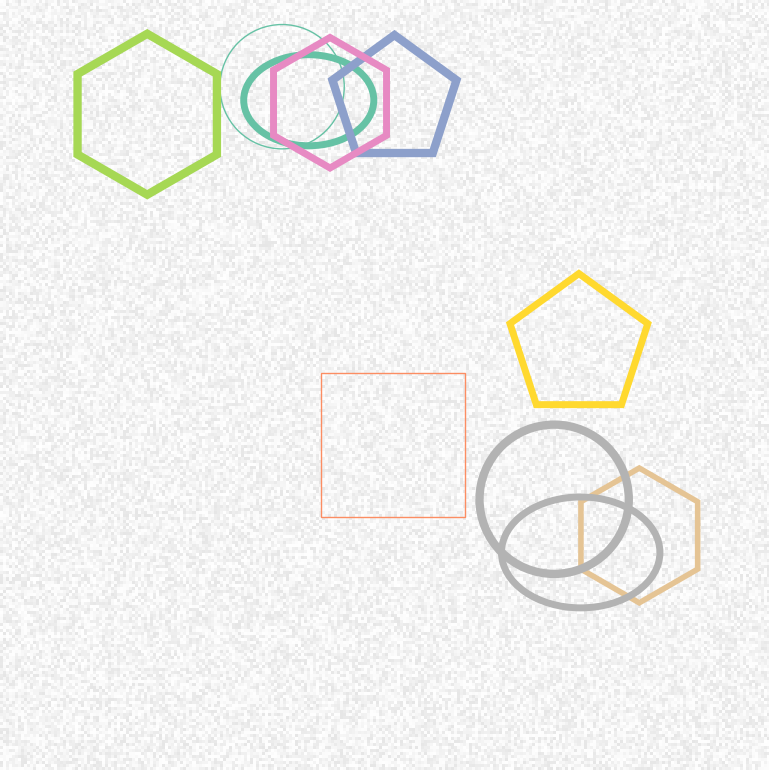[{"shape": "oval", "thickness": 2.5, "radius": 0.42, "center": [0.401, 0.87]}, {"shape": "circle", "thickness": 0.5, "radius": 0.4, "center": [0.366, 0.887]}, {"shape": "square", "thickness": 0.5, "radius": 0.47, "center": [0.51, 0.422]}, {"shape": "pentagon", "thickness": 3, "radius": 0.42, "center": [0.512, 0.87]}, {"shape": "hexagon", "thickness": 2.5, "radius": 0.42, "center": [0.429, 0.867]}, {"shape": "hexagon", "thickness": 3, "radius": 0.52, "center": [0.191, 0.852]}, {"shape": "pentagon", "thickness": 2.5, "radius": 0.47, "center": [0.752, 0.551]}, {"shape": "hexagon", "thickness": 2, "radius": 0.44, "center": [0.83, 0.305]}, {"shape": "circle", "thickness": 3, "radius": 0.48, "center": [0.72, 0.352]}, {"shape": "oval", "thickness": 2.5, "radius": 0.51, "center": [0.754, 0.283]}]